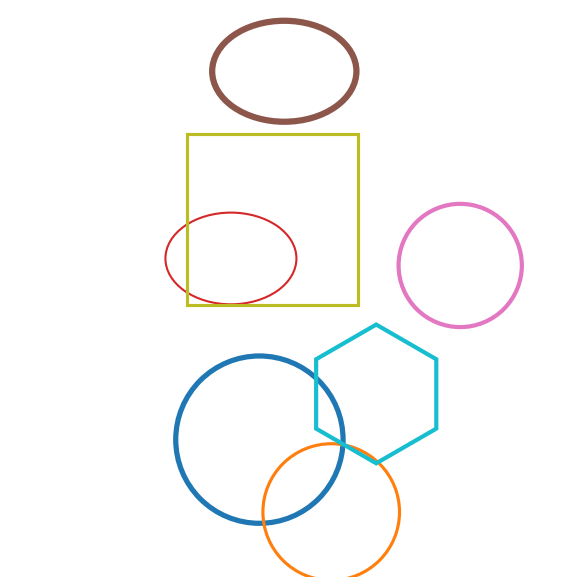[{"shape": "circle", "thickness": 2.5, "radius": 0.72, "center": [0.449, 0.238]}, {"shape": "circle", "thickness": 1.5, "radius": 0.59, "center": [0.574, 0.112]}, {"shape": "oval", "thickness": 1, "radius": 0.57, "center": [0.4, 0.552]}, {"shape": "oval", "thickness": 3, "radius": 0.62, "center": [0.492, 0.876]}, {"shape": "circle", "thickness": 2, "radius": 0.53, "center": [0.797, 0.539]}, {"shape": "square", "thickness": 1.5, "radius": 0.74, "center": [0.472, 0.619]}, {"shape": "hexagon", "thickness": 2, "radius": 0.6, "center": [0.651, 0.317]}]